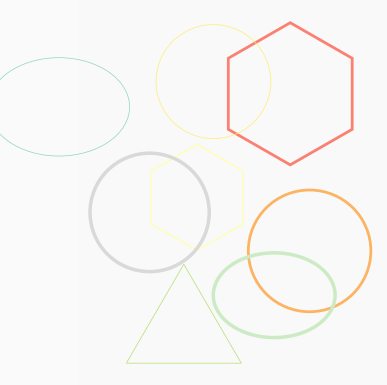[{"shape": "oval", "thickness": 0.5, "radius": 0.91, "center": [0.152, 0.722]}, {"shape": "hexagon", "thickness": 1, "radius": 0.69, "center": [0.509, 0.487]}, {"shape": "hexagon", "thickness": 2, "radius": 0.92, "center": [0.749, 0.756]}, {"shape": "circle", "thickness": 2, "radius": 0.79, "center": [0.799, 0.348]}, {"shape": "triangle", "thickness": 0.5, "radius": 0.86, "center": [0.474, 0.142]}, {"shape": "circle", "thickness": 2.5, "radius": 0.77, "center": [0.386, 0.448]}, {"shape": "oval", "thickness": 2.5, "radius": 0.79, "center": [0.708, 0.233]}, {"shape": "circle", "thickness": 0.5, "radius": 0.74, "center": [0.551, 0.788]}]